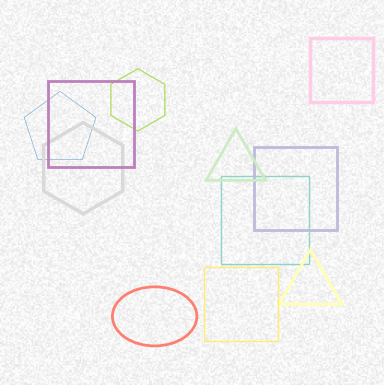[{"shape": "square", "thickness": 1, "radius": 0.57, "center": [0.689, 0.429]}, {"shape": "triangle", "thickness": 2, "radius": 0.47, "center": [0.806, 0.257]}, {"shape": "square", "thickness": 2, "radius": 0.54, "center": [0.768, 0.511]}, {"shape": "oval", "thickness": 2, "radius": 0.55, "center": [0.402, 0.178]}, {"shape": "pentagon", "thickness": 0.5, "radius": 0.49, "center": [0.156, 0.665]}, {"shape": "hexagon", "thickness": 1, "radius": 0.4, "center": [0.358, 0.741]}, {"shape": "square", "thickness": 2.5, "radius": 0.41, "center": [0.887, 0.817]}, {"shape": "hexagon", "thickness": 2.5, "radius": 0.59, "center": [0.216, 0.563]}, {"shape": "square", "thickness": 2, "radius": 0.56, "center": [0.236, 0.677]}, {"shape": "triangle", "thickness": 2, "radius": 0.45, "center": [0.613, 0.576]}, {"shape": "square", "thickness": 1, "radius": 0.48, "center": [0.625, 0.21]}]